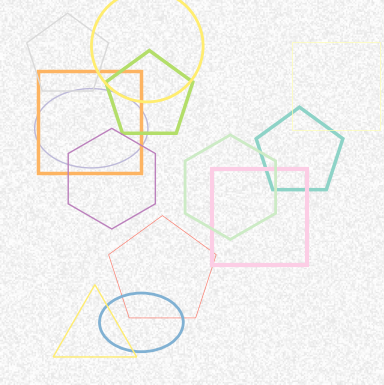[{"shape": "pentagon", "thickness": 2.5, "radius": 0.59, "center": [0.778, 0.603]}, {"shape": "square", "thickness": 0.5, "radius": 0.57, "center": [0.872, 0.777]}, {"shape": "oval", "thickness": 1, "radius": 0.74, "center": [0.237, 0.667]}, {"shape": "pentagon", "thickness": 0.5, "radius": 0.73, "center": [0.422, 0.293]}, {"shape": "oval", "thickness": 2, "radius": 0.54, "center": [0.367, 0.163]}, {"shape": "square", "thickness": 2.5, "radius": 0.66, "center": [0.233, 0.683]}, {"shape": "pentagon", "thickness": 2.5, "radius": 0.59, "center": [0.388, 0.75]}, {"shape": "square", "thickness": 3, "radius": 0.62, "center": [0.674, 0.436]}, {"shape": "pentagon", "thickness": 1, "radius": 0.56, "center": [0.176, 0.854]}, {"shape": "hexagon", "thickness": 1, "radius": 0.65, "center": [0.29, 0.536]}, {"shape": "hexagon", "thickness": 2, "radius": 0.68, "center": [0.598, 0.514]}, {"shape": "triangle", "thickness": 1, "radius": 0.63, "center": [0.247, 0.135]}, {"shape": "circle", "thickness": 2, "radius": 0.72, "center": [0.383, 0.88]}]